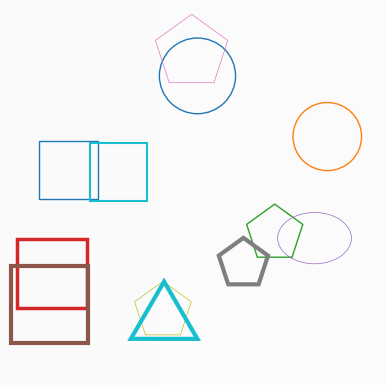[{"shape": "square", "thickness": 1, "radius": 0.38, "center": [0.177, 0.557]}, {"shape": "circle", "thickness": 1, "radius": 0.49, "center": [0.51, 0.803]}, {"shape": "circle", "thickness": 1, "radius": 0.44, "center": [0.845, 0.645]}, {"shape": "pentagon", "thickness": 1, "radius": 0.38, "center": [0.709, 0.394]}, {"shape": "square", "thickness": 2.5, "radius": 0.45, "center": [0.135, 0.29]}, {"shape": "oval", "thickness": 0.5, "radius": 0.48, "center": [0.812, 0.381]}, {"shape": "square", "thickness": 3, "radius": 0.5, "center": [0.127, 0.209]}, {"shape": "pentagon", "thickness": 0.5, "radius": 0.49, "center": [0.494, 0.865]}, {"shape": "pentagon", "thickness": 3, "radius": 0.33, "center": [0.628, 0.315]}, {"shape": "pentagon", "thickness": 0.5, "radius": 0.38, "center": [0.42, 0.192]}, {"shape": "square", "thickness": 1.5, "radius": 0.37, "center": [0.306, 0.554]}, {"shape": "triangle", "thickness": 3, "radius": 0.5, "center": [0.424, 0.169]}]